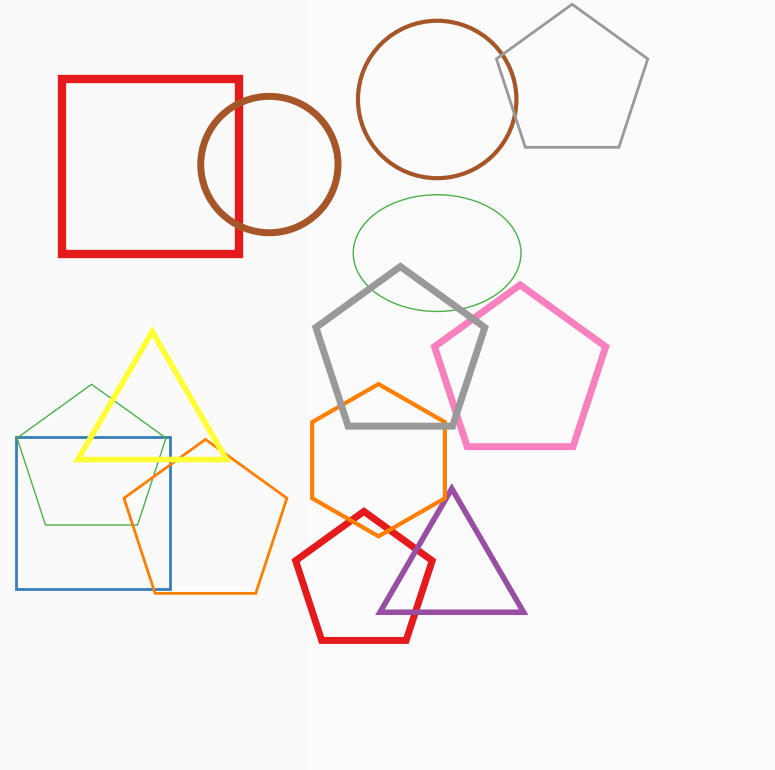[{"shape": "square", "thickness": 3, "radius": 0.57, "center": [0.194, 0.784]}, {"shape": "pentagon", "thickness": 2.5, "radius": 0.46, "center": [0.47, 0.243]}, {"shape": "square", "thickness": 1, "radius": 0.5, "center": [0.12, 0.334]}, {"shape": "pentagon", "thickness": 0.5, "radius": 0.51, "center": [0.118, 0.4]}, {"shape": "oval", "thickness": 0.5, "radius": 0.54, "center": [0.564, 0.671]}, {"shape": "triangle", "thickness": 2, "radius": 0.53, "center": [0.583, 0.258]}, {"shape": "pentagon", "thickness": 1, "radius": 0.55, "center": [0.265, 0.319]}, {"shape": "hexagon", "thickness": 1.5, "radius": 0.49, "center": [0.488, 0.402]}, {"shape": "triangle", "thickness": 2, "radius": 0.55, "center": [0.196, 0.459]}, {"shape": "circle", "thickness": 1.5, "radius": 0.51, "center": [0.564, 0.871]}, {"shape": "circle", "thickness": 2.5, "radius": 0.44, "center": [0.348, 0.786]}, {"shape": "pentagon", "thickness": 2.5, "radius": 0.58, "center": [0.671, 0.514]}, {"shape": "pentagon", "thickness": 1, "radius": 0.51, "center": [0.738, 0.892]}, {"shape": "pentagon", "thickness": 2.5, "radius": 0.57, "center": [0.517, 0.539]}]